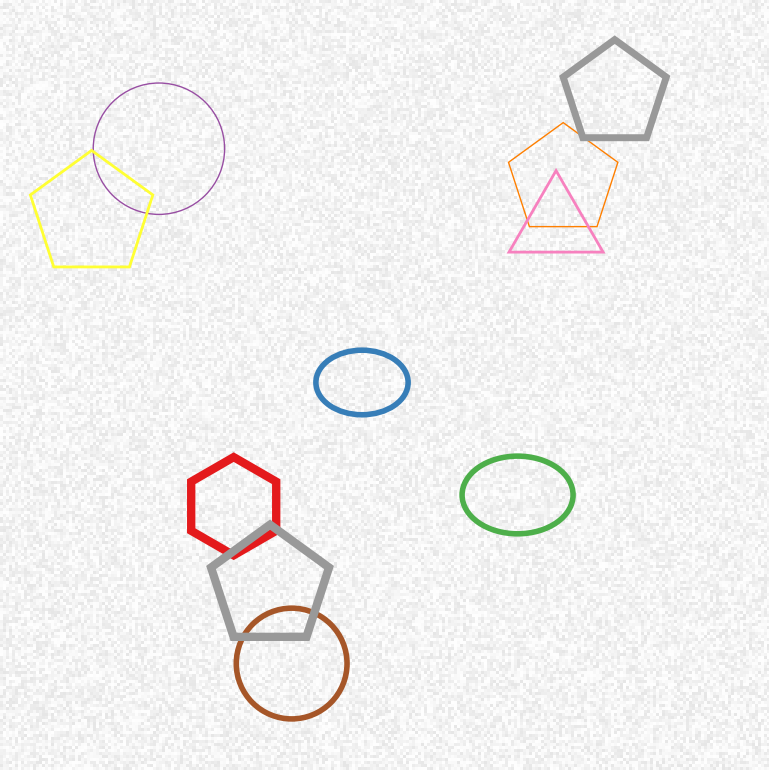[{"shape": "hexagon", "thickness": 3, "radius": 0.32, "center": [0.304, 0.343]}, {"shape": "oval", "thickness": 2, "radius": 0.3, "center": [0.47, 0.503]}, {"shape": "oval", "thickness": 2, "radius": 0.36, "center": [0.672, 0.357]}, {"shape": "circle", "thickness": 0.5, "radius": 0.43, "center": [0.206, 0.807]}, {"shape": "pentagon", "thickness": 0.5, "radius": 0.37, "center": [0.731, 0.766]}, {"shape": "pentagon", "thickness": 1, "radius": 0.42, "center": [0.119, 0.721]}, {"shape": "circle", "thickness": 2, "radius": 0.36, "center": [0.379, 0.138]}, {"shape": "triangle", "thickness": 1, "radius": 0.35, "center": [0.722, 0.708]}, {"shape": "pentagon", "thickness": 3, "radius": 0.4, "center": [0.351, 0.238]}, {"shape": "pentagon", "thickness": 2.5, "radius": 0.35, "center": [0.798, 0.878]}]